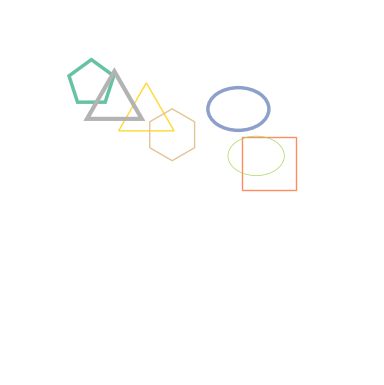[{"shape": "pentagon", "thickness": 2.5, "radius": 0.31, "center": [0.237, 0.784]}, {"shape": "square", "thickness": 1, "radius": 0.35, "center": [0.699, 0.575]}, {"shape": "oval", "thickness": 2.5, "radius": 0.4, "center": [0.619, 0.717]}, {"shape": "oval", "thickness": 0.5, "radius": 0.37, "center": [0.665, 0.595]}, {"shape": "triangle", "thickness": 1, "radius": 0.42, "center": [0.38, 0.702]}, {"shape": "hexagon", "thickness": 1, "radius": 0.34, "center": [0.447, 0.65]}, {"shape": "triangle", "thickness": 3, "radius": 0.41, "center": [0.297, 0.732]}]